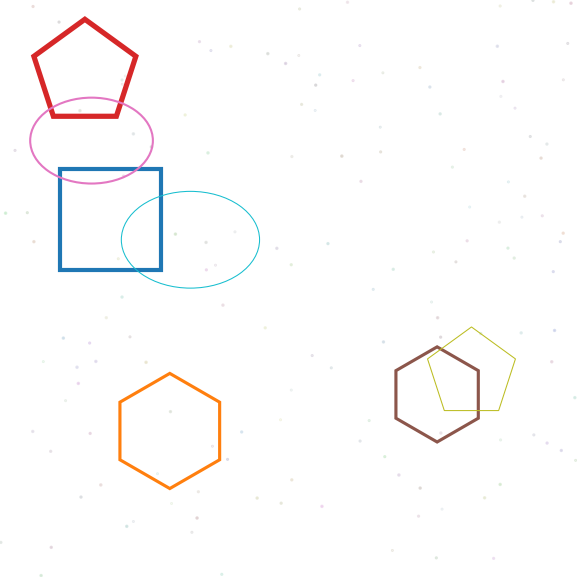[{"shape": "square", "thickness": 2, "radius": 0.44, "center": [0.191, 0.619]}, {"shape": "hexagon", "thickness": 1.5, "radius": 0.5, "center": [0.294, 0.253]}, {"shape": "pentagon", "thickness": 2.5, "radius": 0.46, "center": [0.147, 0.873]}, {"shape": "hexagon", "thickness": 1.5, "radius": 0.41, "center": [0.757, 0.316]}, {"shape": "oval", "thickness": 1, "radius": 0.53, "center": [0.158, 0.756]}, {"shape": "pentagon", "thickness": 0.5, "radius": 0.4, "center": [0.816, 0.353]}, {"shape": "oval", "thickness": 0.5, "radius": 0.6, "center": [0.33, 0.584]}]